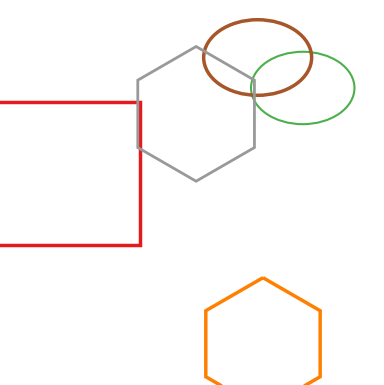[{"shape": "square", "thickness": 2.5, "radius": 0.93, "center": [0.177, 0.55]}, {"shape": "oval", "thickness": 1.5, "radius": 0.67, "center": [0.786, 0.771]}, {"shape": "hexagon", "thickness": 2.5, "radius": 0.86, "center": [0.683, 0.107]}, {"shape": "oval", "thickness": 2.5, "radius": 0.7, "center": [0.669, 0.851]}, {"shape": "hexagon", "thickness": 2, "radius": 0.87, "center": [0.509, 0.704]}]